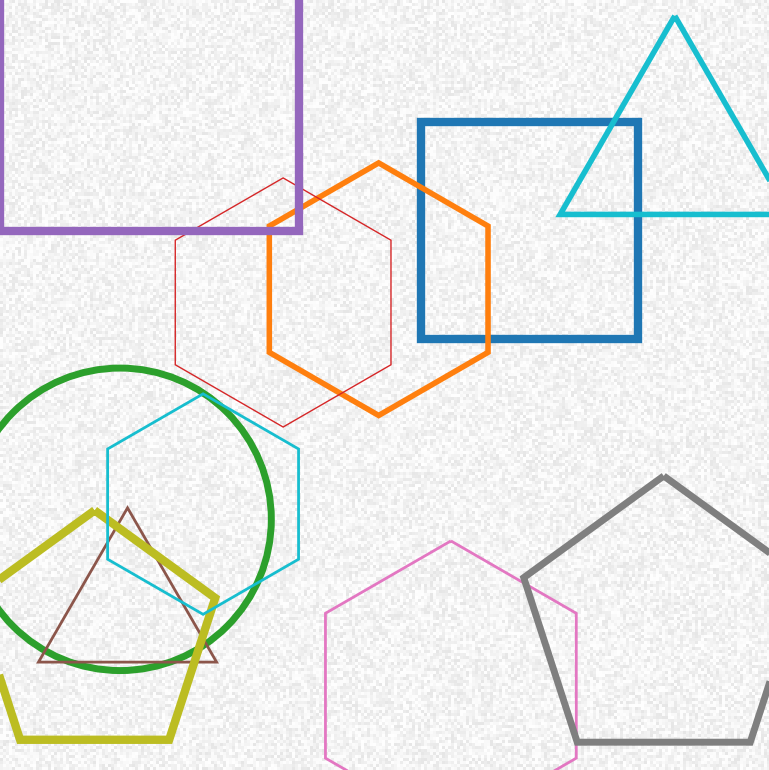[{"shape": "square", "thickness": 3, "radius": 0.71, "center": [0.688, 0.701]}, {"shape": "hexagon", "thickness": 2, "radius": 0.82, "center": [0.492, 0.624]}, {"shape": "circle", "thickness": 2.5, "radius": 0.98, "center": [0.156, 0.326]}, {"shape": "hexagon", "thickness": 0.5, "radius": 0.81, "center": [0.368, 0.607]}, {"shape": "square", "thickness": 3, "radius": 0.97, "center": [0.195, 0.894]}, {"shape": "triangle", "thickness": 1, "radius": 0.67, "center": [0.166, 0.207]}, {"shape": "hexagon", "thickness": 1, "radius": 0.94, "center": [0.586, 0.109]}, {"shape": "pentagon", "thickness": 2.5, "radius": 0.96, "center": [0.862, 0.191]}, {"shape": "pentagon", "thickness": 3, "radius": 0.82, "center": [0.123, 0.172]}, {"shape": "hexagon", "thickness": 1, "radius": 0.72, "center": [0.264, 0.345]}, {"shape": "triangle", "thickness": 2, "radius": 0.86, "center": [0.876, 0.807]}]